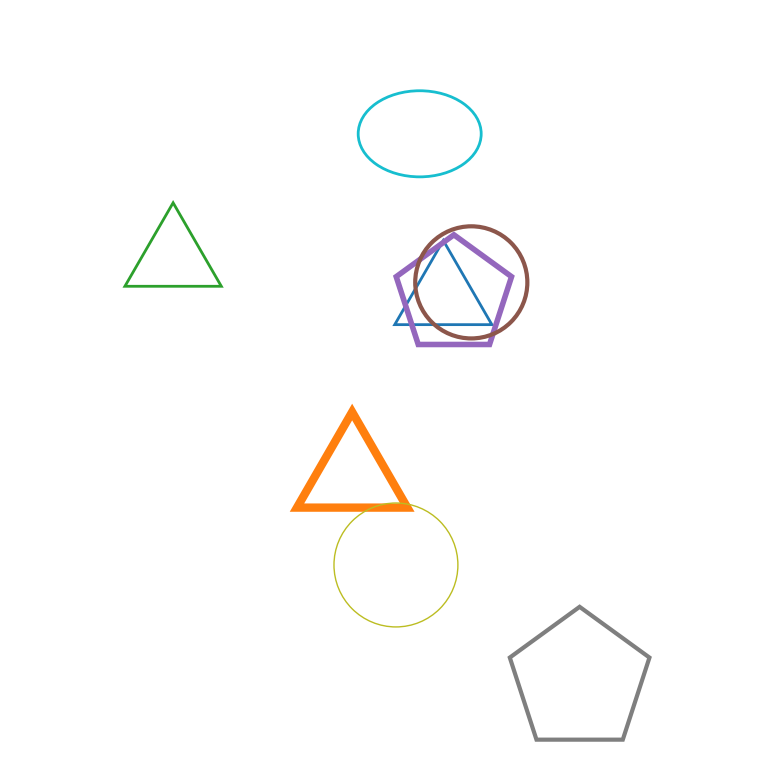[{"shape": "triangle", "thickness": 1, "radius": 0.36, "center": [0.576, 0.615]}, {"shape": "triangle", "thickness": 3, "radius": 0.41, "center": [0.457, 0.382]}, {"shape": "triangle", "thickness": 1, "radius": 0.36, "center": [0.225, 0.664]}, {"shape": "pentagon", "thickness": 2, "radius": 0.39, "center": [0.589, 0.616]}, {"shape": "circle", "thickness": 1.5, "radius": 0.36, "center": [0.612, 0.633]}, {"shape": "pentagon", "thickness": 1.5, "radius": 0.48, "center": [0.753, 0.117]}, {"shape": "circle", "thickness": 0.5, "radius": 0.4, "center": [0.514, 0.266]}, {"shape": "oval", "thickness": 1, "radius": 0.4, "center": [0.545, 0.826]}]